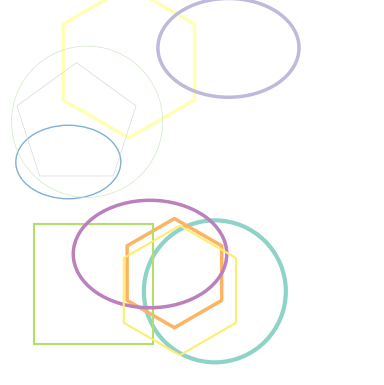[{"shape": "circle", "thickness": 3, "radius": 0.92, "center": [0.558, 0.243]}, {"shape": "hexagon", "thickness": 2.5, "radius": 0.98, "center": [0.335, 0.839]}, {"shape": "oval", "thickness": 2.5, "radius": 0.92, "center": [0.593, 0.876]}, {"shape": "oval", "thickness": 1, "radius": 0.68, "center": [0.177, 0.579]}, {"shape": "hexagon", "thickness": 2.5, "radius": 0.71, "center": [0.453, 0.291]}, {"shape": "square", "thickness": 1.5, "radius": 0.78, "center": [0.243, 0.262]}, {"shape": "pentagon", "thickness": 0.5, "radius": 0.81, "center": [0.199, 0.675]}, {"shape": "oval", "thickness": 2.5, "radius": 1.0, "center": [0.39, 0.34]}, {"shape": "circle", "thickness": 0.5, "radius": 0.98, "center": [0.226, 0.684]}, {"shape": "hexagon", "thickness": 1.5, "radius": 0.84, "center": [0.467, 0.246]}]